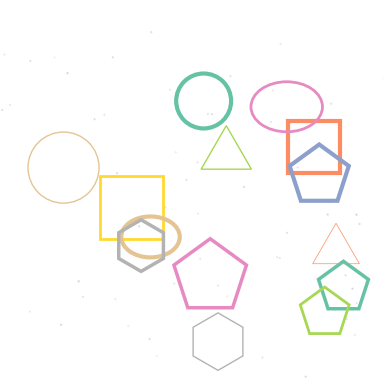[{"shape": "pentagon", "thickness": 2.5, "radius": 0.34, "center": [0.892, 0.253]}, {"shape": "circle", "thickness": 3, "radius": 0.36, "center": [0.529, 0.738]}, {"shape": "triangle", "thickness": 0.5, "radius": 0.35, "center": [0.873, 0.35]}, {"shape": "square", "thickness": 3, "radius": 0.34, "center": [0.816, 0.619]}, {"shape": "pentagon", "thickness": 3, "radius": 0.4, "center": [0.829, 0.544]}, {"shape": "oval", "thickness": 2, "radius": 0.46, "center": [0.745, 0.723]}, {"shape": "pentagon", "thickness": 2.5, "radius": 0.5, "center": [0.546, 0.281]}, {"shape": "pentagon", "thickness": 2, "radius": 0.33, "center": [0.843, 0.188]}, {"shape": "triangle", "thickness": 1, "radius": 0.38, "center": [0.588, 0.598]}, {"shape": "square", "thickness": 2, "radius": 0.41, "center": [0.341, 0.46]}, {"shape": "circle", "thickness": 1, "radius": 0.46, "center": [0.165, 0.565]}, {"shape": "oval", "thickness": 3, "radius": 0.38, "center": [0.391, 0.385]}, {"shape": "hexagon", "thickness": 2.5, "radius": 0.34, "center": [0.366, 0.362]}, {"shape": "hexagon", "thickness": 1, "radius": 0.37, "center": [0.566, 0.113]}]